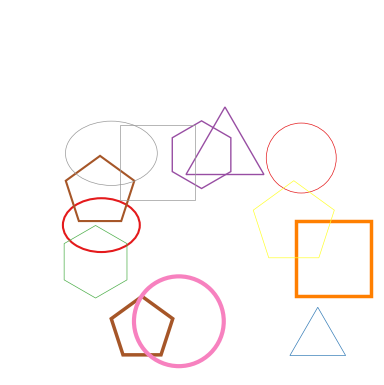[{"shape": "oval", "thickness": 1.5, "radius": 0.5, "center": [0.263, 0.415]}, {"shape": "circle", "thickness": 0.5, "radius": 0.45, "center": [0.782, 0.59]}, {"shape": "triangle", "thickness": 0.5, "radius": 0.42, "center": [0.825, 0.118]}, {"shape": "hexagon", "thickness": 0.5, "radius": 0.47, "center": [0.248, 0.32]}, {"shape": "triangle", "thickness": 1, "radius": 0.58, "center": [0.584, 0.605]}, {"shape": "hexagon", "thickness": 1, "radius": 0.44, "center": [0.524, 0.598]}, {"shape": "square", "thickness": 2.5, "radius": 0.49, "center": [0.867, 0.328]}, {"shape": "pentagon", "thickness": 0.5, "radius": 0.55, "center": [0.763, 0.42]}, {"shape": "pentagon", "thickness": 2.5, "radius": 0.42, "center": [0.369, 0.146]}, {"shape": "pentagon", "thickness": 1.5, "radius": 0.47, "center": [0.26, 0.502]}, {"shape": "circle", "thickness": 3, "radius": 0.58, "center": [0.465, 0.166]}, {"shape": "square", "thickness": 0.5, "radius": 0.49, "center": [0.41, 0.579]}, {"shape": "oval", "thickness": 0.5, "radius": 0.6, "center": [0.289, 0.602]}]